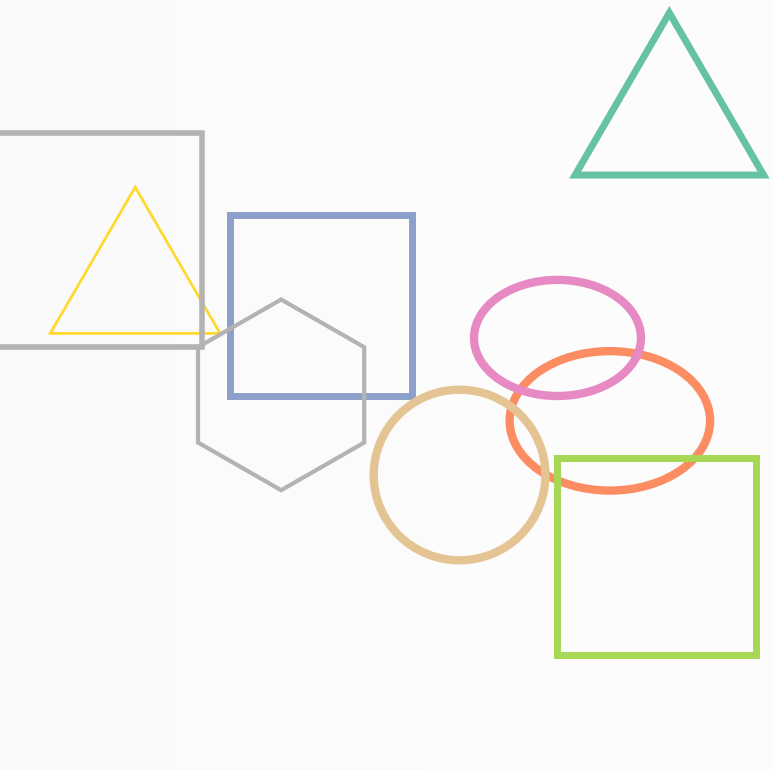[{"shape": "triangle", "thickness": 2.5, "radius": 0.7, "center": [0.864, 0.843]}, {"shape": "oval", "thickness": 3, "radius": 0.65, "center": [0.787, 0.453]}, {"shape": "square", "thickness": 2.5, "radius": 0.59, "center": [0.414, 0.603]}, {"shape": "oval", "thickness": 3, "radius": 0.54, "center": [0.719, 0.561]}, {"shape": "square", "thickness": 2.5, "radius": 0.64, "center": [0.847, 0.277]}, {"shape": "triangle", "thickness": 1, "radius": 0.63, "center": [0.174, 0.63]}, {"shape": "circle", "thickness": 3, "radius": 0.55, "center": [0.593, 0.383]}, {"shape": "hexagon", "thickness": 1.5, "radius": 0.62, "center": [0.363, 0.487]}, {"shape": "square", "thickness": 2, "radius": 0.7, "center": [0.122, 0.688]}]